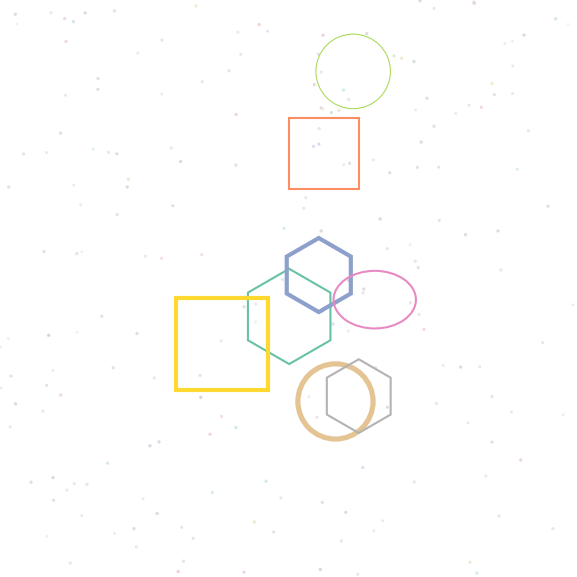[{"shape": "hexagon", "thickness": 1, "radius": 0.41, "center": [0.501, 0.451]}, {"shape": "square", "thickness": 1, "radius": 0.3, "center": [0.561, 0.733]}, {"shape": "hexagon", "thickness": 2, "radius": 0.32, "center": [0.552, 0.523]}, {"shape": "oval", "thickness": 1, "radius": 0.36, "center": [0.649, 0.48]}, {"shape": "circle", "thickness": 0.5, "radius": 0.32, "center": [0.612, 0.876]}, {"shape": "square", "thickness": 2, "radius": 0.4, "center": [0.384, 0.403]}, {"shape": "circle", "thickness": 2.5, "radius": 0.33, "center": [0.581, 0.304]}, {"shape": "hexagon", "thickness": 1, "radius": 0.32, "center": [0.621, 0.313]}]